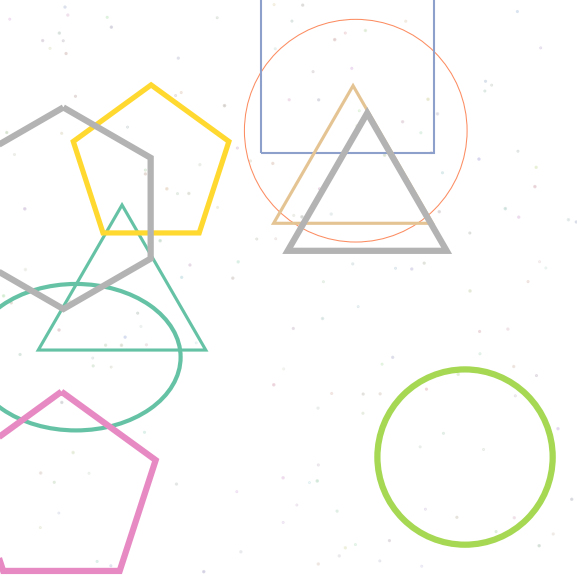[{"shape": "oval", "thickness": 2, "radius": 0.91, "center": [0.132, 0.381]}, {"shape": "triangle", "thickness": 1.5, "radius": 0.84, "center": [0.211, 0.477]}, {"shape": "circle", "thickness": 0.5, "radius": 0.96, "center": [0.616, 0.773]}, {"shape": "square", "thickness": 1, "radius": 0.75, "center": [0.602, 0.884]}, {"shape": "pentagon", "thickness": 3, "radius": 0.86, "center": [0.106, 0.149]}, {"shape": "circle", "thickness": 3, "radius": 0.76, "center": [0.805, 0.208]}, {"shape": "pentagon", "thickness": 2.5, "radius": 0.71, "center": [0.262, 0.71]}, {"shape": "triangle", "thickness": 1.5, "radius": 0.79, "center": [0.611, 0.692]}, {"shape": "triangle", "thickness": 3, "radius": 0.79, "center": [0.636, 0.644]}, {"shape": "hexagon", "thickness": 3, "radius": 0.87, "center": [0.11, 0.639]}]